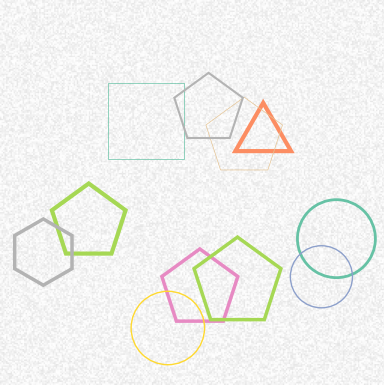[{"shape": "circle", "thickness": 2, "radius": 0.51, "center": [0.874, 0.38]}, {"shape": "square", "thickness": 0.5, "radius": 0.49, "center": [0.38, 0.686]}, {"shape": "triangle", "thickness": 3, "radius": 0.42, "center": [0.684, 0.649]}, {"shape": "circle", "thickness": 1, "radius": 0.4, "center": [0.835, 0.281]}, {"shape": "pentagon", "thickness": 2.5, "radius": 0.52, "center": [0.519, 0.25]}, {"shape": "pentagon", "thickness": 2.5, "radius": 0.59, "center": [0.617, 0.266]}, {"shape": "pentagon", "thickness": 3, "radius": 0.5, "center": [0.23, 0.423]}, {"shape": "circle", "thickness": 1, "radius": 0.48, "center": [0.436, 0.148]}, {"shape": "pentagon", "thickness": 0.5, "radius": 0.52, "center": [0.634, 0.643]}, {"shape": "hexagon", "thickness": 2.5, "radius": 0.43, "center": [0.113, 0.345]}, {"shape": "pentagon", "thickness": 1.5, "radius": 0.47, "center": [0.542, 0.717]}]